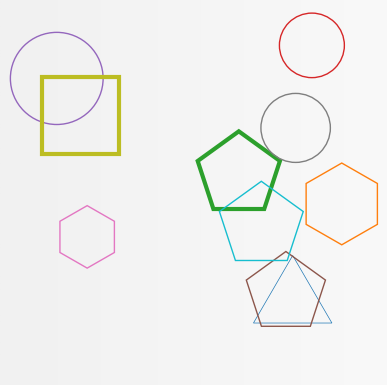[{"shape": "triangle", "thickness": 0.5, "radius": 0.58, "center": [0.755, 0.219]}, {"shape": "hexagon", "thickness": 1, "radius": 0.53, "center": [0.882, 0.47]}, {"shape": "pentagon", "thickness": 3, "radius": 0.56, "center": [0.616, 0.547]}, {"shape": "circle", "thickness": 1, "radius": 0.42, "center": [0.805, 0.882]}, {"shape": "circle", "thickness": 1, "radius": 0.6, "center": [0.146, 0.796]}, {"shape": "pentagon", "thickness": 1, "radius": 0.54, "center": [0.738, 0.239]}, {"shape": "hexagon", "thickness": 1, "radius": 0.41, "center": [0.225, 0.385]}, {"shape": "circle", "thickness": 1, "radius": 0.45, "center": [0.763, 0.668]}, {"shape": "square", "thickness": 3, "radius": 0.5, "center": [0.208, 0.7]}, {"shape": "pentagon", "thickness": 1, "radius": 0.57, "center": [0.674, 0.415]}]